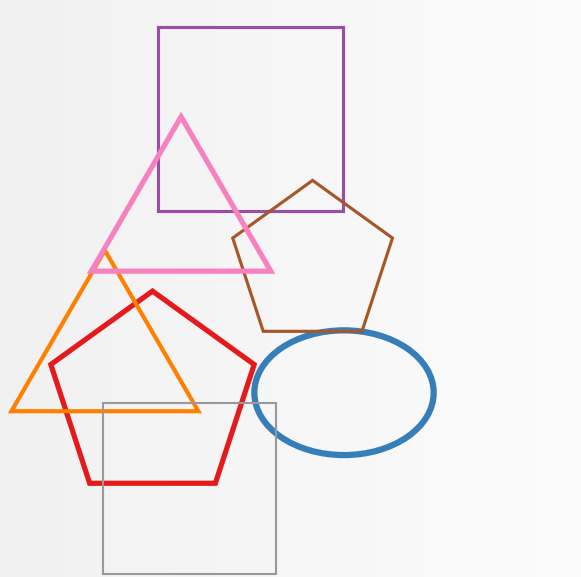[{"shape": "pentagon", "thickness": 2.5, "radius": 0.92, "center": [0.262, 0.311]}, {"shape": "oval", "thickness": 3, "radius": 0.77, "center": [0.592, 0.319]}, {"shape": "square", "thickness": 1.5, "radius": 0.8, "center": [0.431, 0.793]}, {"shape": "triangle", "thickness": 2, "radius": 0.93, "center": [0.18, 0.38]}, {"shape": "pentagon", "thickness": 1.5, "radius": 0.72, "center": [0.538, 0.542]}, {"shape": "triangle", "thickness": 2.5, "radius": 0.89, "center": [0.312, 0.619]}, {"shape": "square", "thickness": 1, "radius": 0.74, "center": [0.325, 0.153]}]